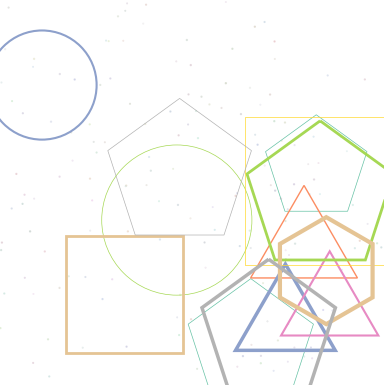[{"shape": "pentagon", "thickness": 0.5, "radius": 0.69, "center": [0.821, 0.563]}, {"shape": "pentagon", "thickness": 0.5, "radius": 0.86, "center": [0.651, 0.105]}, {"shape": "triangle", "thickness": 1, "radius": 0.8, "center": [0.79, 0.358]}, {"shape": "triangle", "thickness": 2.5, "radius": 0.75, "center": [0.741, 0.165]}, {"shape": "circle", "thickness": 1.5, "radius": 0.71, "center": [0.109, 0.779]}, {"shape": "triangle", "thickness": 1.5, "radius": 0.73, "center": [0.856, 0.201]}, {"shape": "pentagon", "thickness": 2, "radius": 1.0, "center": [0.832, 0.486]}, {"shape": "circle", "thickness": 0.5, "radius": 0.98, "center": [0.459, 0.428]}, {"shape": "square", "thickness": 0.5, "radius": 0.96, "center": [0.828, 0.504]}, {"shape": "square", "thickness": 2, "radius": 0.76, "center": [0.324, 0.235]}, {"shape": "hexagon", "thickness": 3, "radius": 0.69, "center": [0.847, 0.297]}, {"shape": "pentagon", "thickness": 2.5, "radius": 0.91, "center": [0.698, 0.144]}, {"shape": "pentagon", "thickness": 0.5, "radius": 0.98, "center": [0.467, 0.548]}]